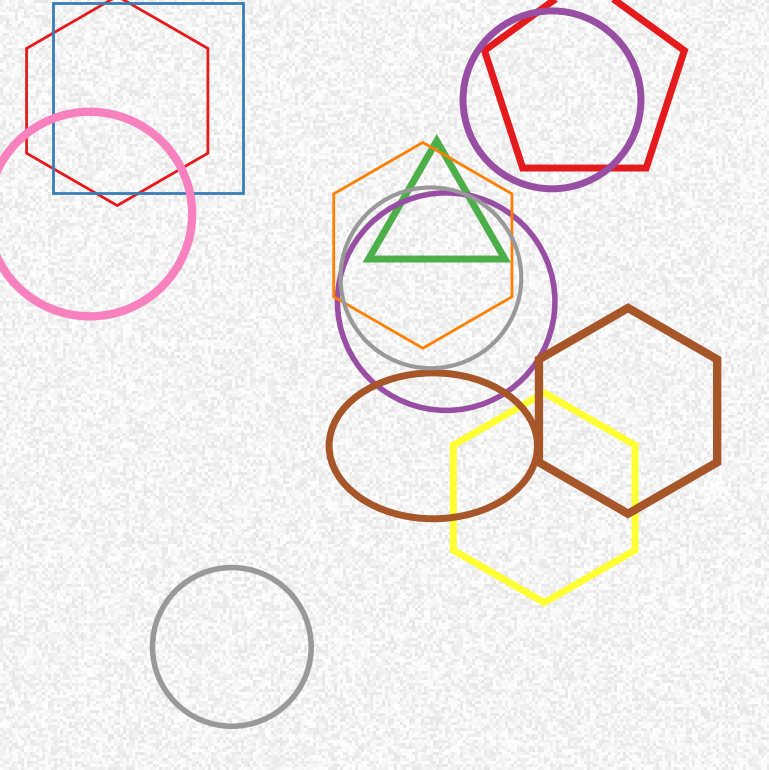[{"shape": "hexagon", "thickness": 1, "radius": 0.68, "center": [0.152, 0.869]}, {"shape": "pentagon", "thickness": 2.5, "radius": 0.68, "center": [0.759, 0.892]}, {"shape": "square", "thickness": 1, "radius": 0.62, "center": [0.192, 0.873]}, {"shape": "triangle", "thickness": 2.5, "radius": 0.51, "center": [0.567, 0.715]}, {"shape": "circle", "thickness": 2, "radius": 0.71, "center": [0.579, 0.608]}, {"shape": "circle", "thickness": 2.5, "radius": 0.58, "center": [0.717, 0.87]}, {"shape": "hexagon", "thickness": 1, "radius": 0.67, "center": [0.549, 0.681]}, {"shape": "hexagon", "thickness": 2.5, "radius": 0.68, "center": [0.707, 0.354]}, {"shape": "oval", "thickness": 2.5, "radius": 0.68, "center": [0.563, 0.421]}, {"shape": "hexagon", "thickness": 3, "radius": 0.67, "center": [0.816, 0.466]}, {"shape": "circle", "thickness": 3, "radius": 0.66, "center": [0.117, 0.722]}, {"shape": "circle", "thickness": 2, "radius": 0.52, "center": [0.301, 0.16]}, {"shape": "circle", "thickness": 1.5, "radius": 0.59, "center": [0.56, 0.639]}]